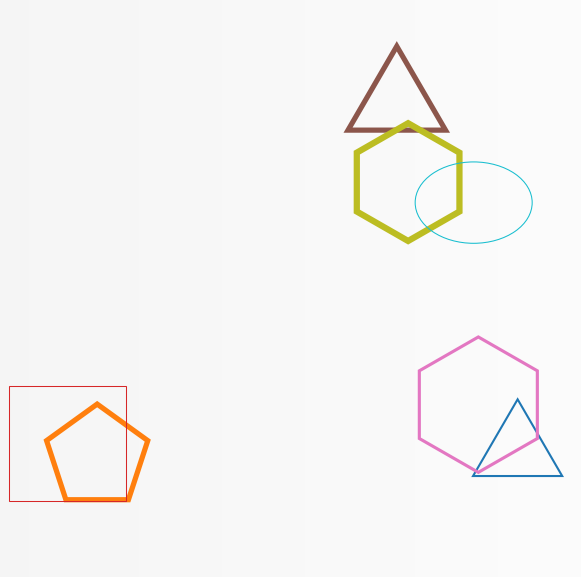[{"shape": "triangle", "thickness": 1, "radius": 0.44, "center": [0.891, 0.219]}, {"shape": "pentagon", "thickness": 2.5, "radius": 0.46, "center": [0.167, 0.208]}, {"shape": "square", "thickness": 0.5, "radius": 0.5, "center": [0.116, 0.231]}, {"shape": "triangle", "thickness": 2.5, "radius": 0.48, "center": [0.683, 0.822]}, {"shape": "hexagon", "thickness": 1.5, "radius": 0.59, "center": [0.823, 0.298]}, {"shape": "hexagon", "thickness": 3, "radius": 0.51, "center": [0.702, 0.684]}, {"shape": "oval", "thickness": 0.5, "radius": 0.5, "center": [0.815, 0.648]}]